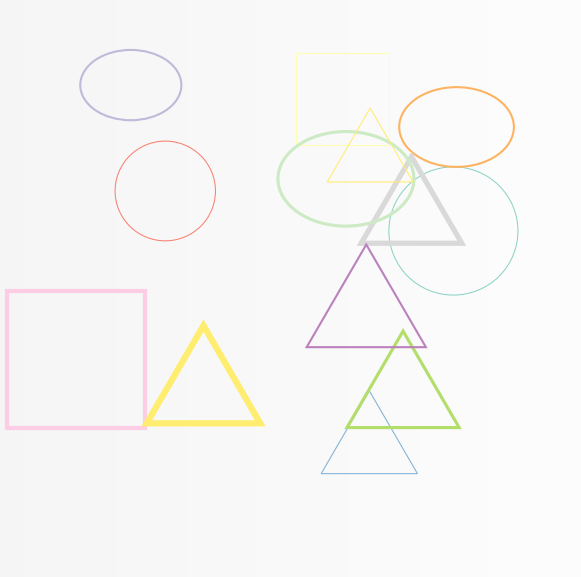[{"shape": "circle", "thickness": 0.5, "radius": 0.56, "center": [0.78, 0.599]}, {"shape": "square", "thickness": 0.5, "radius": 0.4, "center": [0.589, 0.828]}, {"shape": "oval", "thickness": 1, "radius": 0.43, "center": [0.225, 0.852]}, {"shape": "circle", "thickness": 0.5, "radius": 0.43, "center": [0.284, 0.668]}, {"shape": "triangle", "thickness": 0.5, "radius": 0.48, "center": [0.635, 0.227]}, {"shape": "oval", "thickness": 1, "radius": 0.49, "center": [0.785, 0.779]}, {"shape": "triangle", "thickness": 1.5, "radius": 0.56, "center": [0.693, 0.314]}, {"shape": "square", "thickness": 2, "radius": 0.59, "center": [0.131, 0.376]}, {"shape": "triangle", "thickness": 2.5, "radius": 0.5, "center": [0.708, 0.628]}, {"shape": "triangle", "thickness": 1, "radius": 0.59, "center": [0.63, 0.457]}, {"shape": "oval", "thickness": 1.5, "radius": 0.58, "center": [0.595, 0.689]}, {"shape": "triangle", "thickness": 0.5, "radius": 0.43, "center": [0.637, 0.727]}, {"shape": "triangle", "thickness": 3, "radius": 0.56, "center": [0.35, 0.323]}]